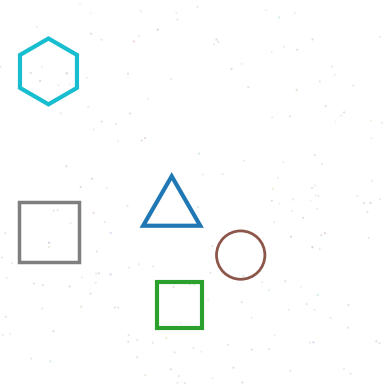[{"shape": "triangle", "thickness": 3, "radius": 0.43, "center": [0.446, 0.457]}, {"shape": "square", "thickness": 3, "radius": 0.3, "center": [0.467, 0.208]}, {"shape": "circle", "thickness": 2, "radius": 0.31, "center": [0.625, 0.337]}, {"shape": "square", "thickness": 2.5, "radius": 0.39, "center": [0.127, 0.398]}, {"shape": "hexagon", "thickness": 3, "radius": 0.43, "center": [0.126, 0.815]}]